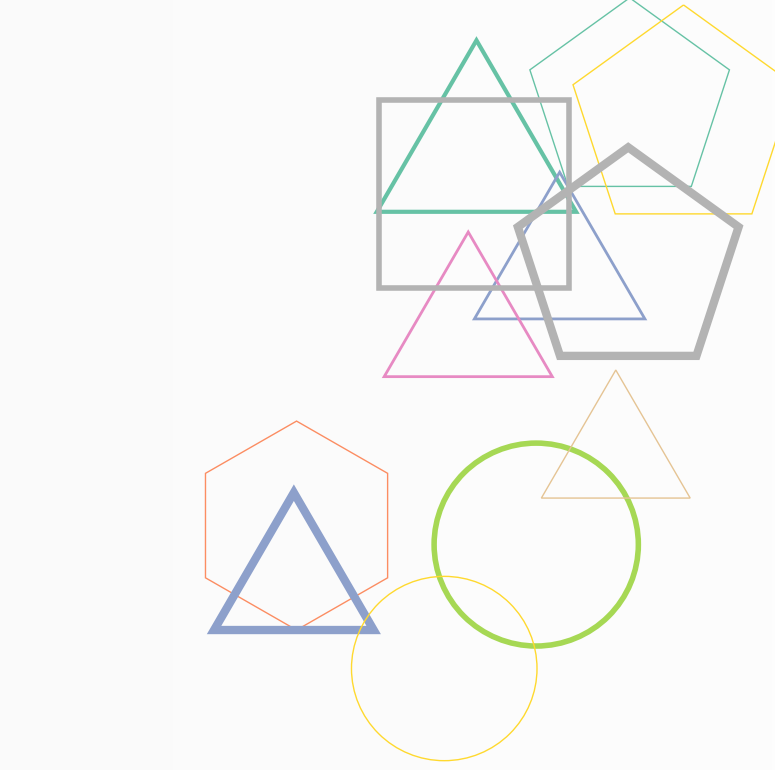[{"shape": "triangle", "thickness": 1.5, "radius": 0.74, "center": [0.615, 0.799]}, {"shape": "pentagon", "thickness": 0.5, "radius": 0.68, "center": [0.812, 0.867]}, {"shape": "hexagon", "thickness": 0.5, "radius": 0.68, "center": [0.383, 0.317]}, {"shape": "triangle", "thickness": 1, "radius": 0.64, "center": [0.722, 0.649]}, {"shape": "triangle", "thickness": 3, "radius": 0.59, "center": [0.379, 0.241]}, {"shape": "triangle", "thickness": 1, "radius": 0.63, "center": [0.604, 0.573]}, {"shape": "circle", "thickness": 2, "radius": 0.66, "center": [0.692, 0.293]}, {"shape": "pentagon", "thickness": 0.5, "radius": 0.75, "center": [0.882, 0.844]}, {"shape": "circle", "thickness": 0.5, "radius": 0.6, "center": [0.573, 0.132]}, {"shape": "triangle", "thickness": 0.5, "radius": 0.55, "center": [0.795, 0.409]}, {"shape": "square", "thickness": 2, "radius": 0.61, "center": [0.612, 0.748]}, {"shape": "pentagon", "thickness": 3, "radius": 0.75, "center": [0.811, 0.659]}]